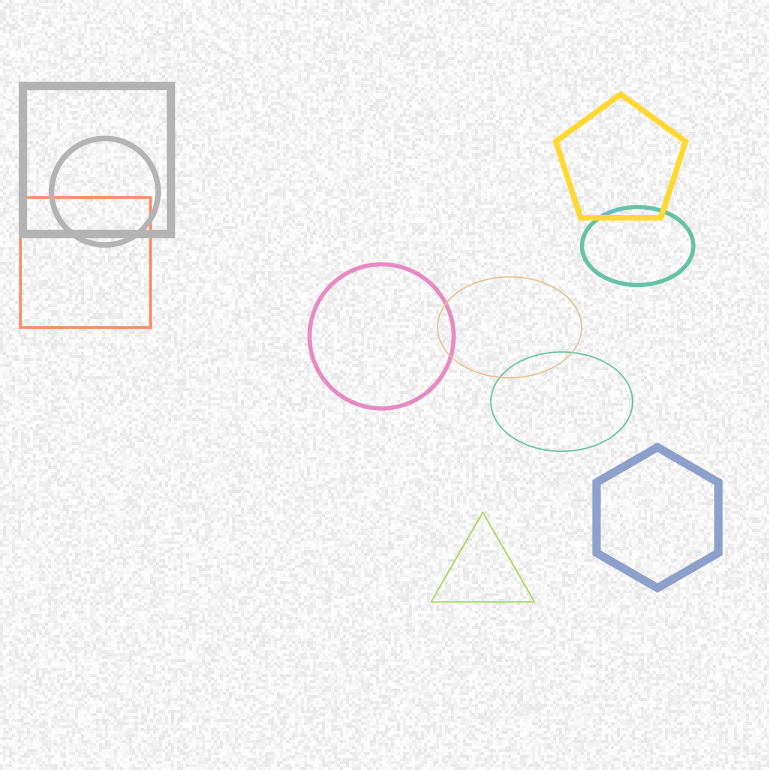[{"shape": "oval", "thickness": 1.5, "radius": 0.36, "center": [0.828, 0.68]}, {"shape": "oval", "thickness": 0.5, "radius": 0.46, "center": [0.73, 0.478]}, {"shape": "square", "thickness": 1, "radius": 0.42, "center": [0.11, 0.659]}, {"shape": "hexagon", "thickness": 3, "radius": 0.46, "center": [0.854, 0.328]}, {"shape": "circle", "thickness": 1.5, "radius": 0.47, "center": [0.496, 0.563]}, {"shape": "triangle", "thickness": 0.5, "radius": 0.39, "center": [0.627, 0.257]}, {"shape": "pentagon", "thickness": 2, "radius": 0.44, "center": [0.806, 0.789]}, {"shape": "oval", "thickness": 0.5, "radius": 0.47, "center": [0.662, 0.575]}, {"shape": "circle", "thickness": 2, "radius": 0.35, "center": [0.136, 0.751]}, {"shape": "square", "thickness": 3, "radius": 0.48, "center": [0.126, 0.792]}]